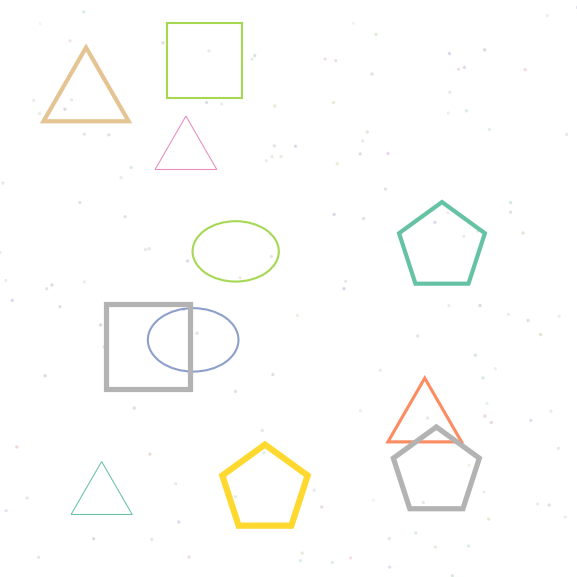[{"shape": "pentagon", "thickness": 2, "radius": 0.39, "center": [0.765, 0.571]}, {"shape": "triangle", "thickness": 0.5, "radius": 0.31, "center": [0.176, 0.139]}, {"shape": "triangle", "thickness": 1.5, "radius": 0.37, "center": [0.736, 0.271]}, {"shape": "oval", "thickness": 1, "radius": 0.39, "center": [0.334, 0.411]}, {"shape": "triangle", "thickness": 0.5, "radius": 0.31, "center": [0.322, 0.736]}, {"shape": "oval", "thickness": 1, "radius": 0.37, "center": [0.408, 0.564]}, {"shape": "square", "thickness": 1, "radius": 0.32, "center": [0.354, 0.895]}, {"shape": "pentagon", "thickness": 3, "radius": 0.39, "center": [0.459, 0.152]}, {"shape": "triangle", "thickness": 2, "radius": 0.43, "center": [0.149, 0.832]}, {"shape": "square", "thickness": 2.5, "radius": 0.37, "center": [0.256, 0.399]}, {"shape": "pentagon", "thickness": 2.5, "radius": 0.39, "center": [0.756, 0.182]}]